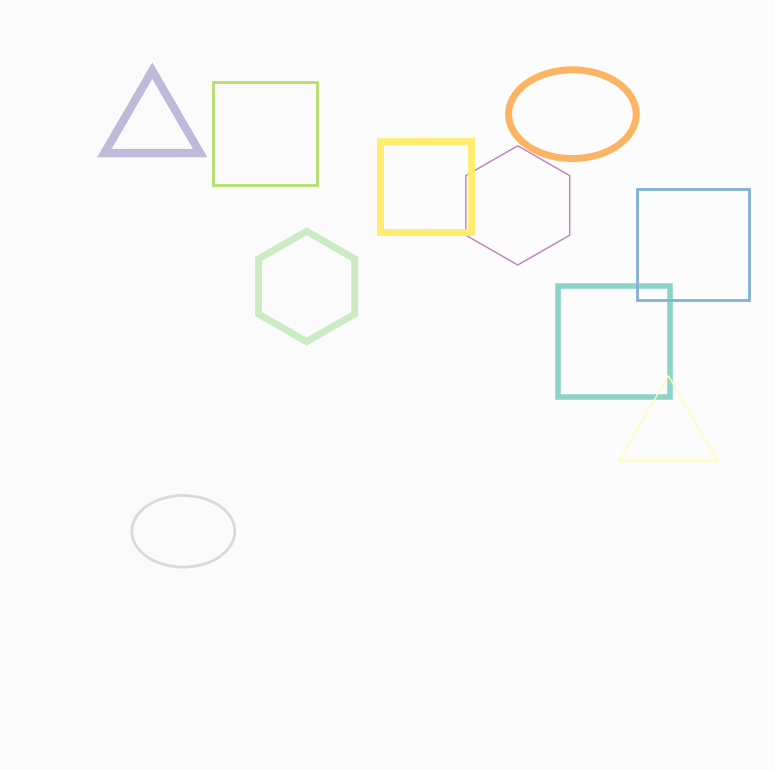[{"shape": "square", "thickness": 2, "radius": 0.36, "center": [0.792, 0.556]}, {"shape": "triangle", "thickness": 0.5, "radius": 0.37, "center": [0.862, 0.439]}, {"shape": "triangle", "thickness": 3, "radius": 0.36, "center": [0.196, 0.837]}, {"shape": "square", "thickness": 1, "radius": 0.36, "center": [0.895, 0.683]}, {"shape": "oval", "thickness": 2.5, "radius": 0.41, "center": [0.739, 0.852]}, {"shape": "square", "thickness": 1, "radius": 0.34, "center": [0.342, 0.827]}, {"shape": "oval", "thickness": 1, "radius": 0.33, "center": [0.237, 0.31]}, {"shape": "hexagon", "thickness": 0.5, "radius": 0.39, "center": [0.668, 0.733]}, {"shape": "hexagon", "thickness": 2.5, "radius": 0.36, "center": [0.396, 0.628]}, {"shape": "square", "thickness": 2.5, "radius": 0.29, "center": [0.549, 0.758]}]